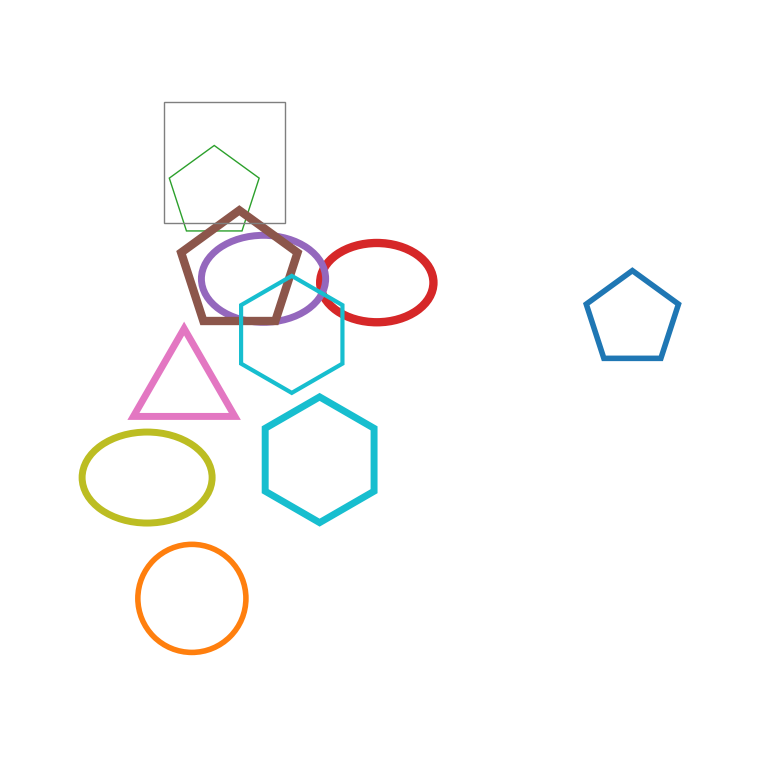[{"shape": "pentagon", "thickness": 2, "radius": 0.31, "center": [0.821, 0.586]}, {"shape": "circle", "thickness": 2, "radius": 0.35, "center": [0.249, 0.223]}, {"shape": "pentagon", "thickness": 0.5, "radius": 0.31, "center": [0.278, 0.75]}, {"shape": "oval", "thickness": 3, "radius": 0.37, "center": [0.489, 0.633]}, {"shape": "oval", "thickness": 2.5, "radius": 0.4, "center": [0.342, 0.638]}, {"shape": "pentagon", "thickness": 3, "radius": 0.4, "center": [0.311, 0.647]}, {"shape": "triangle", "thickness": 2.5, "radius": 0.38, "center": [0.239, 0.497]}, {"shape": "square", "thickness": 0.5, "radius": 0.39, "center": [0.291, 0.789]}, {"shape": "oval", "thickness": 2.5, "radius": 0.42, "center": [0.191, 0.38]}, {"shape": "hexagon", "thickness": 1.5, "radius": 0.38, "center": [0.379, 0.566]}, {"shape": "hexagon", "thickness": 2.5, "radius": 0.41, "center": [0.415, 0.403]}]